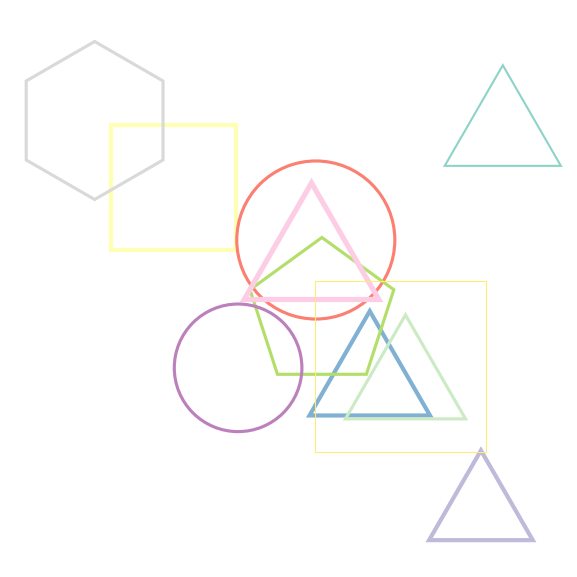[{"shape": "triangle", "thickness": 1, "radius": 0.58, "center": [0.871, 0.77]}, {"shape": "square", "thickness": 2, "radius": 0.54, "center": [0.301, 0.674]}, {"shape": "triangle", "thickness": 2, "radius": 0.52, "center": [0.833, 0.116]}, {"shape": "circle", "thickness": 1.5, "radius": 0.68, "center": [0.547, 0.584]}, {"shape": "triangle", "thickness": 2, "radius": 0.6, "center": [0.64, 0.34]}, {"shape": "pentagon", "thickness": 1.5, "radius": 0.65, "center": [0.557, 0.457]}, {"shape": "triangle", "thickness": 2.5, "radius": 0.67, "center": [0.539, 0.548]}, {"shape": "hexagon", "thickness": 1.5, "radius": 0.68, "center": [0.164, 0.791]}, {"shape": "circle", "thickness": 1.5, "radius": 0.55, "center": [0.412, 0.362]}, {"shape": "triangle", "thickness": 1.5, "radius": 0.6, "center": [0.702, 0.334]}, {"shape": "square", "thickness": 0.5, "radius": 0.74, "center": [0.693, 0.365]}]